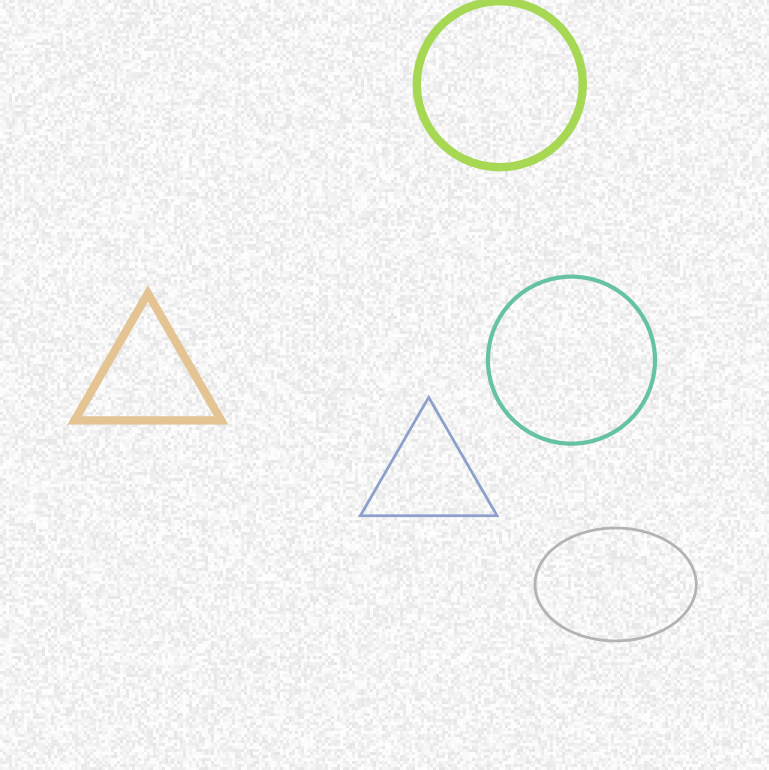[{"shape": "circle", "thickness": 1.5, "radius": 0.54, "center": [0.742, 0.532]}, {"shape": "triangle", "thickness": 1, "radius": 0.51, "center": [0.557, 0.381]}, {"shape": "circle", "thickness": 3, "radius": 0.54, "center": [0.649, 0.891]}, {"shape": "triangle", "thickness": 3, "radius": 0.55, "center": [0.192, 0.509]}, {"shape": "oval", "thickness": 1, "radius": 0.52, "center": [0.8, 0.241]}]